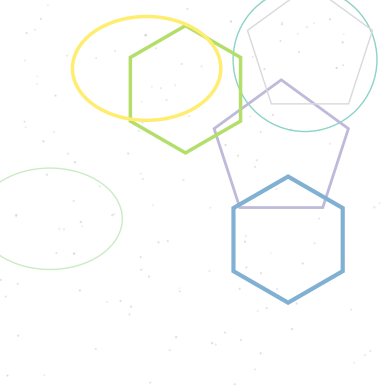[{"shape": "circle", "thickness": 1, "radius": 0.93, "center": [0.792, 0.845]}, {"shape": "pentagon", "thickness": 2, "radius": 0.92, "center": [0.731, 0.609]}, {"shape": "hexagon", "thickness": 3, "radius": 0.82, "center": [0.748, 0.378]}, {"shape": "hexagon", "thickness": 2.5, "radius": 0.83, "center": [0.482, 0.768]}, {"shape": "pentagon", "thickness": 1, "radius": 0.85, "center": [0.805, 0.868]}, {"shape": "oval", "thickness": 1, "radius": 0.94, "center": [0.13, 0.432]}, {"shape": "oval", "thickness": 2.5, "radius": 0.96, "center": [0.381, 0.822]}]